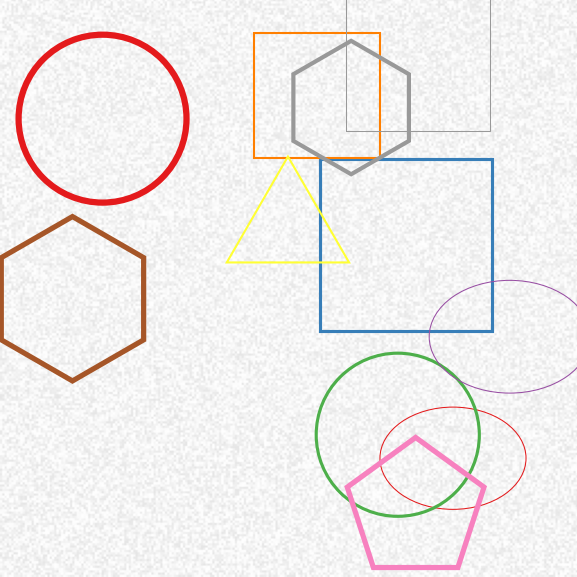[{"shape": "oval", "thickness": 0.5, "radius": 0.63, "center": [0.784, 0.206]}, {"shape": "circle", "thickness": 3, "radius": 0.73, "center": [0.178, 0.794]}, {"shape": "square", "thickness": 1.5, "radius": 0.74, "center": [0.703, 0.575]}, {"shape": "circle", "thickness": 1.5, "radius": 0.71, "center": [0.689, 0.246]}, {"shape": "oval", "thickness": 0.5, "radius": 0.7, "center": [0.883, 0.416]}, {"shape": "square", "thickness": 1, "radius": 0.54, "center": [0.549, 0.834]}, {"shape": "triangle", "thickness": 1, "radius": 0.61, "center": [0.499, 0.606]}, {"shape": "hexagon", "thickness": 2.5, "radius": 0.71, "center": [0.125, 0.482]}, {"shape": "pentagon", "thickness": 2.5, "radius": 0.62, "center": [0.72, 0.117]}, {"shape": "hexagon", "thickness": 2, "radius": 0.58, "center": [0.608, 0.813]}, {"shape": "square", "thickness": 0.5, "radius": 0.62, "center": [0.723, 0.898]}]